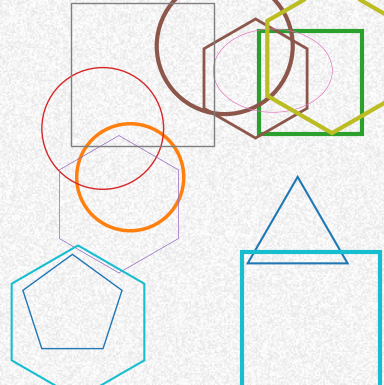[{"shape": "pentagon", "thickness": 1, "radius": 0.68, "center": [0.188, 0.204]}, {"shape": "triangle", "thickness": 1.5, "radius": 0.75, "center": [0.773, 0.391]}, {"shape": "circle", "thickness": 2.5, "radius": 0.7, "center": [0.338, 0.54]}, {"shape": "square", "thickness": 3, "radius": 0.67, "center": [0.806, 0.785]}, {"shape": "circle", "thickness": 1, "radius": 0.79, "center": [0.267, 0.666]}, {"shape": "hexagon", "thickness": 0.5, "radius": 0.89, "center": [0.309, 0.47]}, {"shape": "hexagon", "thickness": 2, "radius": 0.77, "center": [0.664, 0.796]}, {"shape": "circle", "thickness": 3, "radius": 0.88, "center": [0.584, 0.88]}, {"shape": "oval", "thickness": 0.5, "radius": 0.77, "center": [0.709, 0.817]}, {"shape": "square", "thickness": 1, "radius": 0.93, "center": [0.37, 0.806]}, {"shape": "hexagon", "thickness": 3, "radius": 0.97, "center": [0.862, 0.848]}, {"shape": "hexagon", "thickness": 1.5, "radius": 0.99, "center": [0.203, 0.164]}, {"shape": "square", "thickness": 3, "radius": 0.9, "center": [0.808, 0.167]}]